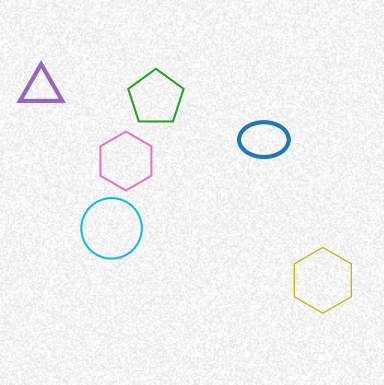[{"shape": "oval", "thickness": 3, "radius": 0.32, "center": [0.686, 0.637]}, {"shape": "pentagon", "thickness": 1.5, "radius": 0.38, "center": [0.405, 0.746]}, {"shape": "triangle", "thickness": 3, "radius": 0.32, "center": [0.107, 0.77]}, {"shape": "hexagon", "thickness": 1.5, "radius": 0.38, "center": [0.327, 0.582]}, {"shape": "hexagon", "thickness": 1, "radius": 0.43, "center": [0.838, 0.272]}, {"shape": "circle", "thickness": 1.5, "radius": 0.39, "center": [0.29, 0.407]}]